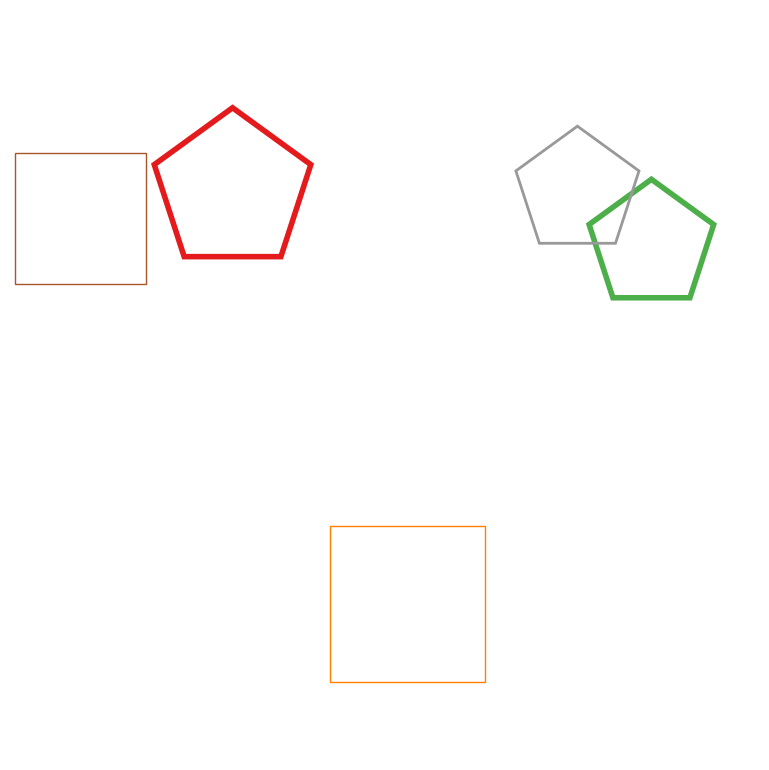[{"shape": "pentagon", "thickness": 2, "radius": 0.53, "center": [0.302, 0.753]}, {"shape": "pentagon", "thickness": 2, "radius": 0.43, "center": [0.846, 0.682]}, {"shape": "square", "thickness": 0.5, "radius": 0.51, "center": [0.529, 0.215]}, {"shape": "square", "thickness": 0.5, "radius": 0.43, "center": [0.104, 0.716]}, {"shape": "pentagon", "thickness": 1, "radius": 0.42, "center": [0.75, 0.752]}]